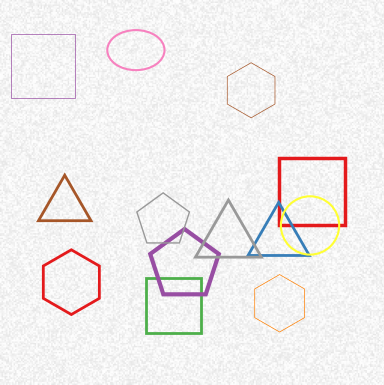[{"shape": "hexagon", "thickness": 2, "radius": 0.42, "center": [0.185, 0.267]}, {"shape": "square", "thickness": 2.5, "radius": 0.43, "center": [0.81, 0.503]}, {"shape": "triangle", "thickness": 2, "radius": 0.46, "center": [0.724, 0.382]}, {"shape": "square", "thickness": 2, "radius": 0.36, "center": [0.451, 0.206]}, {"shape": "square", "thickness": 0.5, "radius": 0.41, "center": [0.112, 0.83]}, {"shape": "pentagon", "thickness": 3, "radius": 0.47, "center": [0.479, 0.311]}, {"shape": "hexagon", "thickness": 0.5, "radius": 0.37, "center": [0.726, 0.212]}, {"shape": "circle", "thickness": 1.5, "radius": 0.38, "center": [0.805, 0.414]}, {"shape": "triangle", "thickness": 2, "radius": 0.39, "center": [0.168, 0.466]}, {"shape": "hexagon", "thickness": 0.5, "radius": 0.36, "center": [0.652, 0.766]}, {"shape": "oval", "thickness": 1.5, "radius": 0.37, "center": [0.353, 0.87]}, {"shape": "pentagon", "thickness": 1, "radius": 0.36, "center": [0.424, 0.427]}, {"shape": "triangle", "thickness": 2, "radius": 0.49, "center": [0.593, 0.382]}]